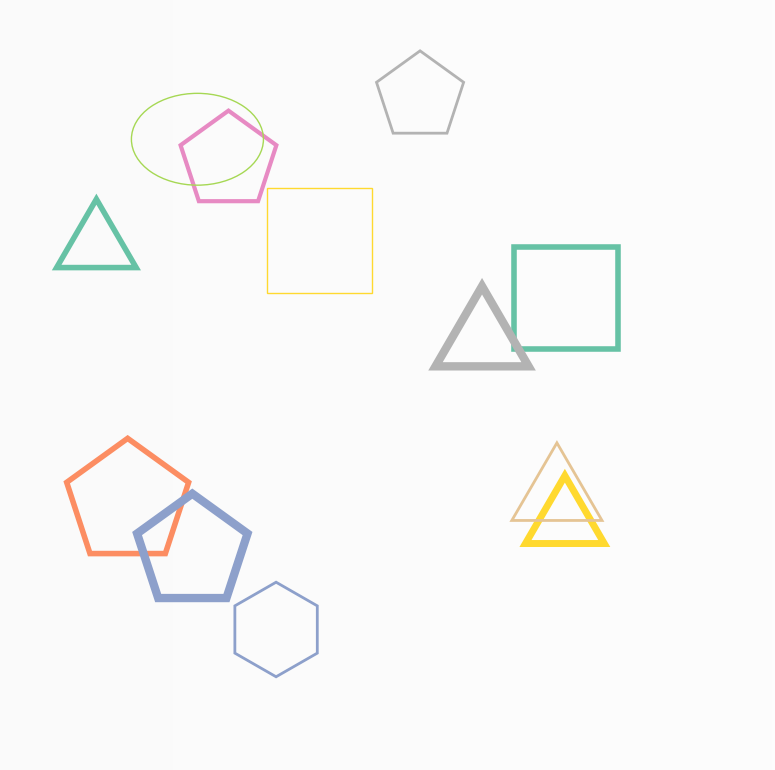[{"shape": "square", "thickness": 2, "radius": 0.33, "center": [0.73, 0.613]}, {"shape": "triangle", "thickness": 2, "radius": 0.3, "center": [0.124, 0.682]}, {"shape": "pentagon", "thickness": 2, "radius": 0.41, "center": [0.165, 0.348]}, {"shape": "pentagon", "thickness": 3, "radius": 0.37, "center": [0.248, 0.284]}, {"shape": "hexagon", "thickness": 1, "radius": 0.31, "center": [0.356, 0.182]}, {"shape": "pentagon", "thickness": 1.5, "radius": 0.32, "center": [0.295, 0.791]}, {"shape": "oval", "thickness": 0.5, "radius": 0.43, "center": [0.255, 0.819]}, {"shape": "square", "thickness": 0.5, "radius": 0.34, "center": [0.412, 0.688]}, {"shape": "triangle", "thickness": 2.5, "radius": 0.29, "center": [0.729, 0.323]}, {"shape": "triangle", "thickness": 1, "radius": 0.34, "center": [0.719, 0.358]}, {"shape": "pentagon", "thickness": 1, "radius": 0.3, "center": [0.542, 0.875]}, {"shape": "triangle", "thickness": 3, "radius": 0.35, "center": [0.622, 0.559]}]